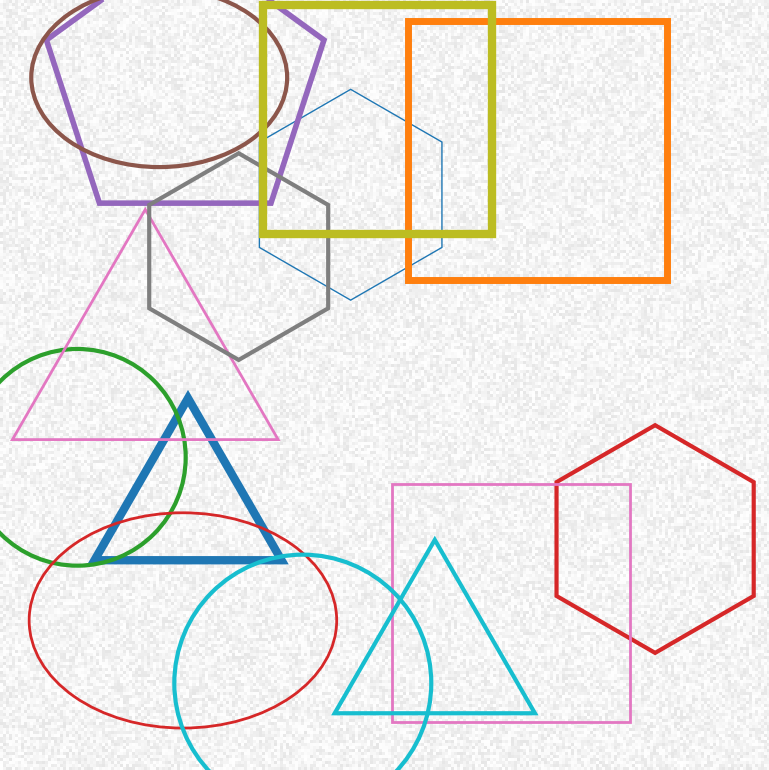[{"shape": "triangle", "thickness": 3, "radius": 0.7, "center": [0.244, 0.343]}, {"shape": "hexagon", "thickness": 0.5, "radius": 0.68, "center": [0.455, 0.747]}, {"shape": "square", "thickness": 2.5, "radius": 0.84, "center": [0.699, 0.805]}, {"shape": "circle", "thickness": 1.5, "radius": 0.7, "center": [0.1, 0.406]}, {"shape": "oval", "thickness": 1, "radius": 1.0, "center": [0.238, 0.194]}, {"shape": "hexagon", "thickness": 1.5, "radius": 0.74, "center": [0.851, 0.3]}, {"shape": "pentagon", "thickness": 2, "radius": 0.95, "center": [0.241, 0.889]}, {"shape": "oval", "thickness": 1.5, "radius": 0.83, "center": [0.207, 0.899]}, {"shape": "square", "thickness": 1, "radius": 0.77, "center": [0.664, 0.217]}, {"shape": "triangle", "thickness": 1, "radius": 1.0, "center": [0.189, 0.529]}, {"shape": "hexagon", "thickness": 1.5, "radius": 0.67, "center": [0.31, 0.667]}, {"shape": "square", "thickness": 3, "radius": 0.74, "center": [0.49, 0.845]}, {"shape": "circle", "thickness": 1.5, "radius": 0.83, "center": [0.393, 0.113]}, {"shape": "triangle", "thickness": 1.5, "radius": 0.75, "center": [0.565, 0.149]}]